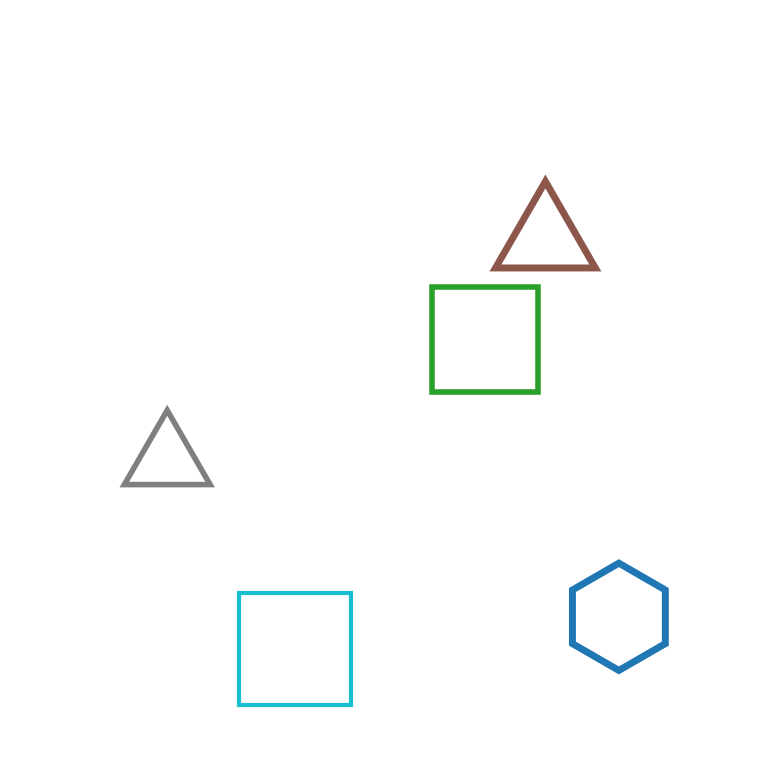[{"shape": "hexagon", "thickness": 2.5, "radius": 0.35, "center": [0.804, 0.199]}, {"shape": "square", "thickness": 2, "radius": 0.34, "center": [0.63, 0.559]}, {"shape": "triangle", "thickness": 2.5, "radius": 0.37, "center": [0.708, 0.689]}, {"shape": "triangle", "thickness": 2, "radius": 0.32, "center": [0.217, 0.403]}, {"shape": "square", "thickness": 1.5, "radius": 0.36, "center": [0.383, 0.157]}]